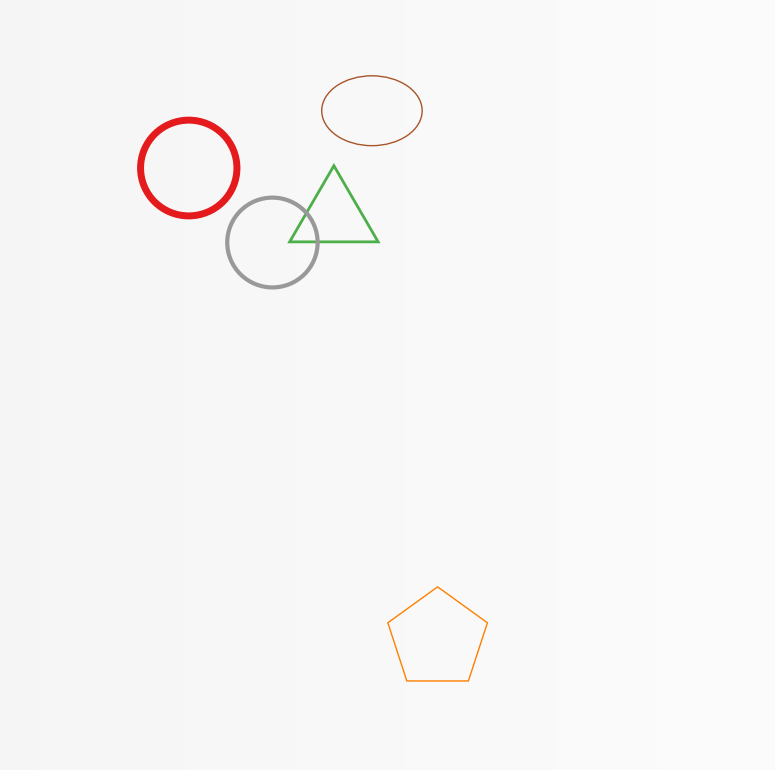[{"shape": "circle", "thickness": 2.5, "radius": 0.31, "center": [0.244, 0.782]}, {"shape": "triangle", "thickness": 1, "radius": 0.33, "center": [0.431, 0.719]}, {"shape": "pentagon", "thickness": 0.5, "radius": 0.34, "center": [0.565, 0.17]}, {"shape": "oval", "thickness": 0.5, "radius": 0.32, "center": [0.48, 0.856]}, {"shape": "circle", "thickness": 1.5, "radius": 0.29, "center": [0.352, 0.685]}]